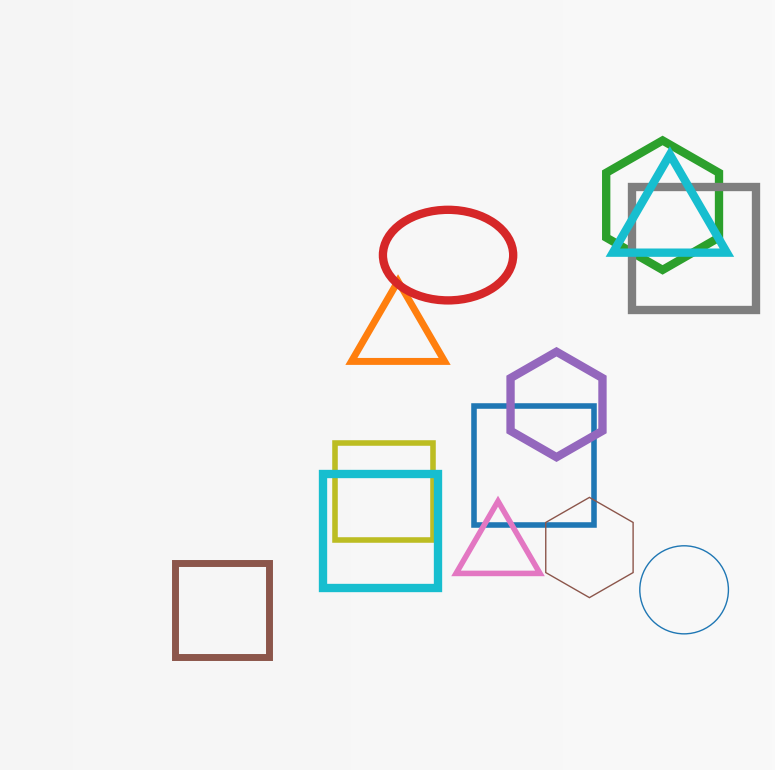[{"shape": "circle", "thickness": 0.5, "radius": 0.29, "center": [0.883, 0.234]}, {"shape": "square", "thickness": 2, "radius": 0.38, "center": [0.689, 0.396]}, {"shape": "triangle", "thickness": 2.5, "radius": 0.35, "center": [0.514, 0.565]}, {"shape": "hexagon", "thickness": 3, "radius": 0.42, "center": [0.855, 0.734]}, {"shape": "oval", "thickness": 3, "radius": 0.42, "center": [0.578, 0.669]}, {"shape": "hexagon", "thickness": 3, "radius": 0.34, "center": [0.718, 0.475]}, {"shape": "hexagon", "thickness": 0.5, "radius": 0.33, "center": [0.761, 0.289]}, {"shape": "square", "thickness": 2.5, "radius": 0.3, "center": [0.286, 0.208]}, {"shape": "triangle", "thickness": 2, "radius": 0.31, "center": [0.643, 0.287]}, {"shape": "square", "thickness": 3, "radius": 0.4, "center": [0.895, 0.677]}, {"shape": "square", "thickness": 2, "radius": 0.32, "center": [0.496, 0.362]}, {"shape": "square", "thickness": 3, "radius": 0.37, "center": [0.491, 0.31]}, {"shape": "triangle", "thickness": 3, "radius": 0.42, "center": [0.864, 0.714]}]